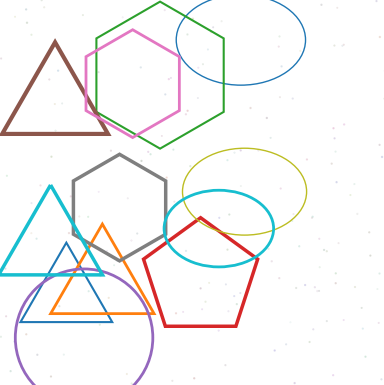[{"shape": "triangle", "thickness": 1.5, "radius": 0.69, "center": [0.172, 0.232]}, {"shape": "oval", "thickness": 1, "radius": 0.84, "center": [0.626, 0.896]}, {"shape": "triangle", "thickness": 2, "radius": 0.78, "center": [0.266, 0.263]}, {"shape": "hexagon", "thickness": 1.5, "radius": 0.95, "center": [0.416, 0.805]}, {"shape": "pentagon", "thickness": 2.5, "radius": 0.78, "center": [0.521, 0.279]}, {"shape": "circle", "thickness": 2, "radius": 0.89, "center": [0.218, 0.123]}, {"shape": "triangle", "thickness": 3, "radius": 0.79, "center": [0.143, 0.731]}, {"shape": "hexagon", "thickness": 2, "radius": 0.7, "center": [0.345, 0.783]}, {"shape": "hexagon", "thickness": 2.5, "radius": 0.69, "center": [0.311, 0.461]}, {"shape": "oval", "thickness": 1, "radius": 0.81, "center": [0.635, 0.502]}, {"shape": "oval", "thickness": 2, "radius": 0.71, "center": [0.568, 0.406]}, {"shape": "triangle", "thickness": 2.5, "radius": 0.78, "center": [0.131, 0.364]}]